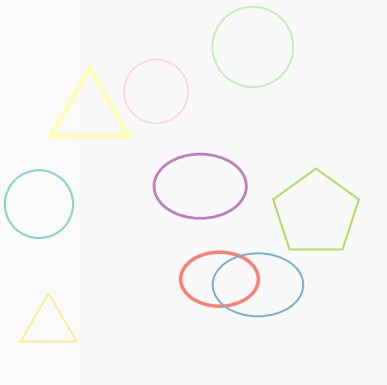[{"shape": "circle", "thickness": 1.5, "radius": 0.44, "center": [0.101, 0.47]}, {"shape": "triangle", "thickness": 3, "radius": 0.58, "center": [0.232, 0.706]}, {"shape": "oval", "thickness": 2.5, "radius": 0.5, "center": [0.566, 0.275]}, {"shape": "oval", "thickness": 1.5, "radius": 0.58, "center": [0.666, 0.26]}, {"shape": "pentagon", "thickness": 1.5, "radius": 0.58, "center": [0.816, 0.446]}, {"shape": "circle", "thickness": 1, "radius": 0.41, "center": [0.403, 0.762]}, {"shape": "oval", "thickness": 2, "radius": 0.6, "center": [0.517, 0.516]}, {"shape": "circle", "thickness": 1.5, "radius": 0.52, "center": [0.652, 0.878]}, {"shape": "triangle", "thickness": 1, "radius": 0.42, "center": [0.126, 0.154]}]